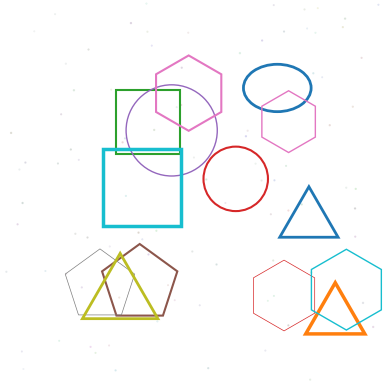[{"shape": "triangle", "thickness": 2, "radius": 0.44, "center": [0.802, 0.428]}, {"shape": "oval", "thickness": 2, "radius": 0.44, "center": [0.72, 0.772]}, {"shape": "triangle", "thickness": 2.5, "radius": 0.44, "center": [0.871, 0.177]}, {"shape": "square", "thickness": 1.5, "radius": 0.41, "center": [0.385, 0.684]}, {"shape": "hexagon", "thickness": 0.5, "radius": 0.46, "center": [0.738, 0.232]}, {"shape": "circle", "thickness": 1.5, "radius": 0.42, "center": [0.612, 0.535]}, {"shape": "circle", "thickness": 1, "radius": 0.59, "center": [0.446, 0.661]}, {"shape": "pentagon", "thickness": 1.5, "radius": 0.51, "center": [0.363, 0.263]}, {"shape": "hexagon", "thickness": 1, "radius": 0.4, "center": [0.75, 0.684]}, {"shape": "hexagon", "thickness": 1.5, "radius": 0.49, "center": [0.49, 0.758]}, {"shape": "pentagon", "thickness": 0.5, "radius": 0.47, "center": [0.26, 0.259]}, {"shape": "triangle", "thickness": 2, "radius": 0.57, "center": [0.312, 0.229]}, {"shape": "square", "thickness": 2.5, "radius": 0.51, "center": [0.369, 0.513]}, {"shape": "hexagon", "thickness": 1, "radius": 0.52, "center": [0.9, 0.248]}]